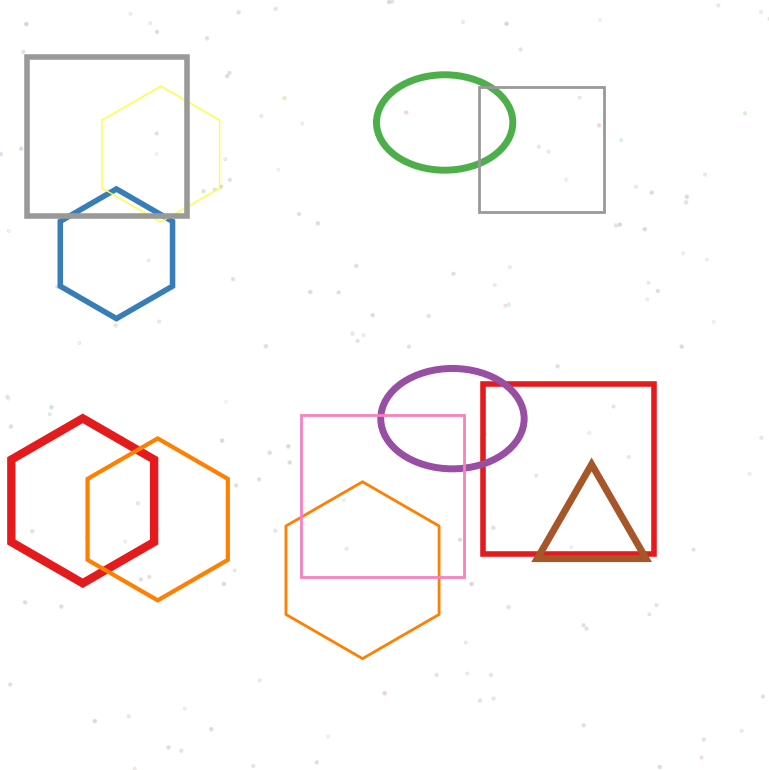[{"shape": "hexagon", "thickness": 3, "radius": 0.54, "center": [0.107, 0.35]}, {"shape": "square", "thickness": 2, "radius": 0.55, "center": [0.738, 0.391]}, {"shape": "hexagon", "thickness": 2, "radius": 0.42, "center": [0.151, 0.67]}, {"shape": "oval", "thickness": 2.5, "radius": 0.44, "center": [0.577, 0.841]}, {"shape": "oval", "thickness": 2.5, "radius": 0.47, "center": [0.588, 0.456]}, {"shape": "hexagon", "thickness": 1.5, "radius": 0.53, "center": [0.205, 0.325]}, {"shape": "hexagon", "thickness": 1, "radius": 0.57, "center": [0.471, 0.259]}, {"shape": "hexagon", "thickness": 0.5, "radius": 0.44, "center": [0.209, 0.8]}, {"shape": "triangle", "thickness": 2.5, "radius": 0.41, "center": [0.768, 0.315]}, {"shape": "square", "thickness": 1, "radius": 0.53, "center": [0.497, 0.356]}, {"shape": "square", "thickness": 1, "radius": 0.41, "center": [0.703, 0.806]}, {"shape": "square", "thickness": 2, "radius": 0.52, "center": [0.139, 0.823]}]